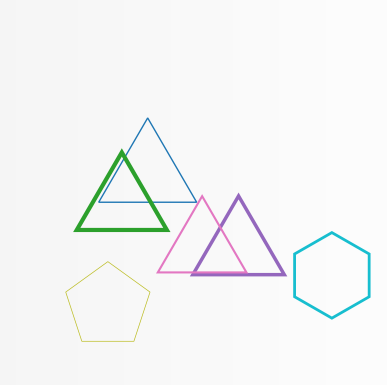[{"shape": "triangle", "thickness": 1, "radius": 0.73, "center": [0.381, 0.548]}, {"shape": "triangle", "thickness": 3, "radius": 0.67, "center": [0.314, 0.47]}, {"shape": "triangle", "thickness": 2.5, "radius": 0.68, "center": [0.616, 0.355]}, {"shape": "triangle", "thickness": 1.5, "radius": 0.66, "center": [0.522, 0.358]}, {"shape": "pentagon", "thickness": 0.5, "radius": 0.57, "center": [0.278, 0.206]}, {"shape": "hexagon", "thickness": 2, "radius": 0.56, "center": [0.856, 0.285]}]